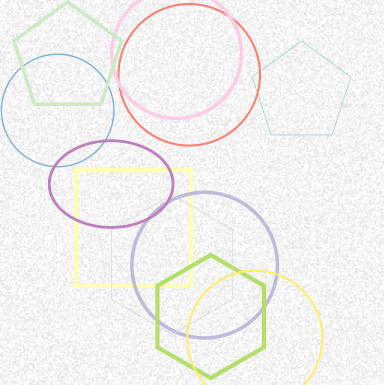[{"shape": "pentagon", "thickness": 0.5, "radius": 0.67, "center": [0.783, 0.759]}, {"shape": "square", "thickness": 3, "radius": 0.75, "center": [0.346, 0.408]}, {"shape": "circle", "thickness": 2.5, "radius": 0.95, "center": [0.532, 0.311]}, {"shape": "circle", "thickness": 1.5, "radius": 0.92, "center": [0.492, 0.806]}, {"shape": "circle", "thickness": 1, "radius": 0.73, "center": [0.15, 0.713]}, {"shape": "hexagon", "thickness": 3, "radius": 0.8, "center": [0.547, 0.178]}, {"shape": "circle", "thickness": 2.5, "radius": 0.84, "center": [0.459, 0.861]}, {"shape": "hexagon", "thickness": 0.5, "radius": 0.91, "center": [0.447, 0.313]}, {"shape": "oval", "thickness": 2, "radius": 0.8, "center": [0.289, 0.522]}, {"shape": "pentagon", "thickness": 2.5, "radius": 0.73, "center": [0.176, 0.848]}, {"shape": "circle", "thickness": 1.5, "radius": 0.88, "center": [0.662, 0.121]}]